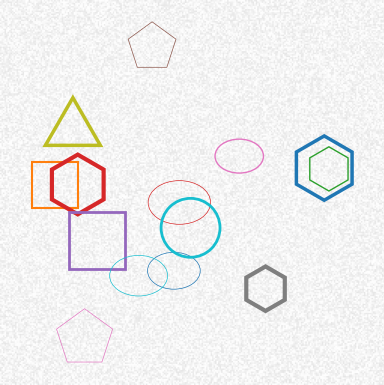[{"shape": "hexagon", "thickness": 2.5, "radius": 0.42, "center": [0.842, 0.563]}, {"shape": "oval", "thickness": 0.5, "radius": 0.34, "center": [0.452, 0.297]}, {"shape": "square", "thickness": 1.5, "radius": 0.3, "center": [0.142, 0.519]}, {"shape": "hexagon", "thickness": 1, "radius": 0.29, "center": [0.854, 0.561]}, {"shape": "hexagon", "thickness": 3, "radius": 0.39, "center": [0.202, 0.521]}, {"shape": "oval", "thickness": 0.5, "radius": 0.41, "center": [0.466, 0.474]}, {"shape": "square", "thickness": 2, "radius": 0.37, "center": [0.252, 0.375]}, {"shape": "pentagon", "thickness": 0.5, "radius": 0.33, "center": [0.395, 0.878]}, {"shape": "pentagon", "thickness": 0.5, "radius": 0.38, "center": [0.22, 0.122]}, {"shape": "oval", "thickness": 1, "radius": 0.31, "center": [0.621, 0.595]}, {"shape": "hexagon", "thickness": 3, "radius": 0.29, "center": [0.69, 0.25]}, {"shape": "triangle", "thickness": 2.5, "radius": 0.41, "center": [0.189, 0.664]}, {"shape": "circle", "thickness": 2, "radius": 0.38, "center": [0.495, 0.408]}, {"shape": "oval", "thickness": 0.5, "radius": 0.38, "center": [0.36, 0.284]}]